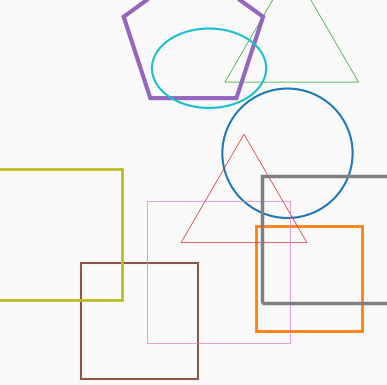[{"shape": "circle", "thickness": 1.5, "radius": 0.84, "center": [0.742, 0.602]}, {"shape": "square", "thickness": 2, "radius": 0.68, "center": [0.797, 0.277]}, {"shape": "triangle", "thickness": 0.5, "radius": 1.0, "center": [0.753, 0.886]}, {"shape": "triangle", "thickness": 0.5, "radius": 0.94, "center": [0.63, 0.464]}, {"shape": "pentagon", "thickness": 3, "radius": 0.95, "center": [0.499, 0.898]}, {"shape": "square", "thickness": 1.5, "radius": 0.76, "center": [0.359, 0.166]}, {"shape": "square", "thickness": 0.5, "radius": 0.92, "center": [0.565, 0.294]}, {"shape": "square", "thickness": 2.5, "radius": 0.82, "center": [0.84, 0.378]}, {"shape": "square", "thickness": 2, "radius": 0.85, "center": [0.145, 0.391]}, {"shape": "oval", "thickness": 1.5, "radius": 0.74, "center": [0.539, 0.823]}]